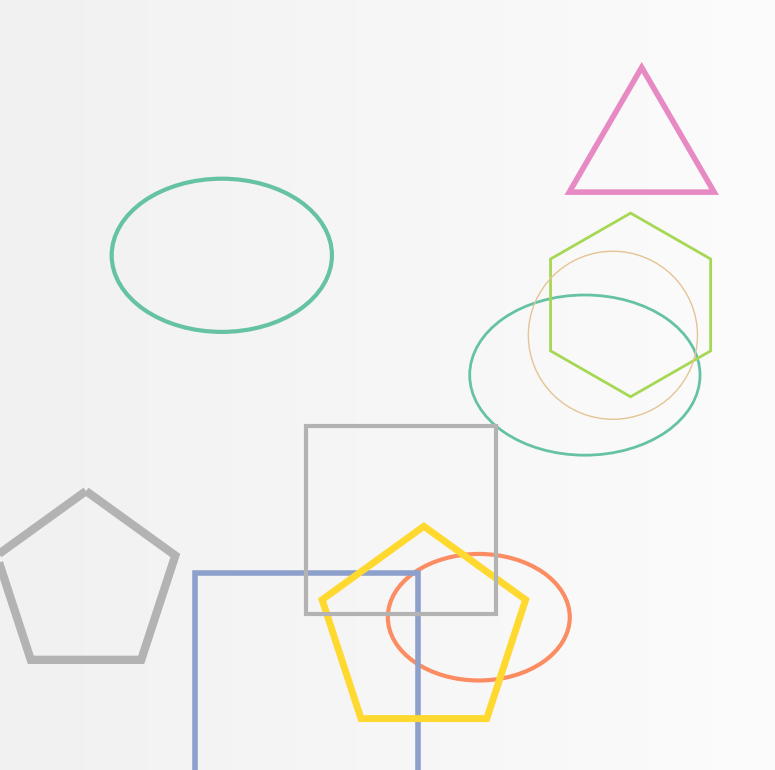[{"shape": "oval", "thickness": 1, "radius": 0.74, "center": [0.755, 0.513]}, {"shape": "oval", "thickness": 1.5, "radius": 0.71, "center": [0.286, 0.668]}, {"shape": "oval", "thickness": 1.5, "radius": 0.59, "center": [0.618, 0.198]}, {"shape": "square", "thickness": 2, "radius": 0.72, "center": [0.396, 0.111]}, {"shape": "triangle", "thickness": 2, "radius": 0.54, "center": [0.828, 0.804]}, {"shape": "hexagon", "thickness": 1, "radius": 0.6, "center": [0.814, 0.604]}, {"shape": "pentagon", "thickness": 2.5, "radius": 0.69, "center": [0.547, 0.178]}, {"shape": "circle", "thickness": 0.5, "radius": 0.55, "center": [0.791, 0.565]}, {"shape": "pentagon", "thickness": 3, "radius": 0.61, "center": [0.111, 0.241]}, {"shape": "square", "thickness": 1.5, "radius": 0.61, "center": [0.518, 0.325]}]